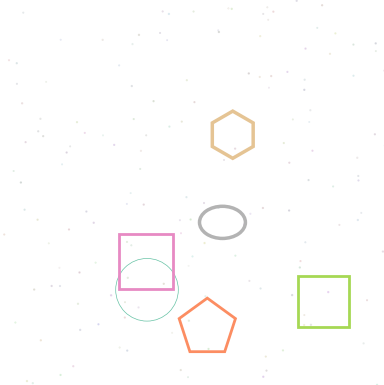[{"shape": "circle", "thickness": 0.5, "radius": 0.41, "center": [0.382, 0.247]}, {"shape": "pentagon", "thickness": 2, "radius": 0.38, "center": [0.538, 0.149]}, {"shape": "square", "thickness": 2, "radius": 0.35, "center": [0.378, 0.321]}, {"shape": "square", "thickness": 2, "radius": 0.34, "center": [0.84, 0.217]}, {"shape": "hexagon", "thickness": 2.5, "radius": 0.31, "center": [0.605, 0.65]}, {"shape": "oval", "thickness": 2.5, "radius": 0.3, "center": [0.578, 0.422]}]